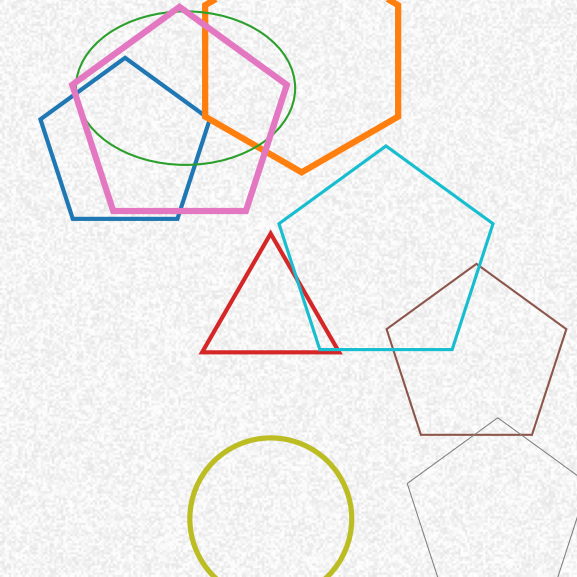[{"shape": "pentagon", "thickness": 2, "radius": 0.77, "center": [0.217, 0.745]}, {"shape": "hexagon", "thickness": 3, "radius": 0.96, "center": [0.522, 0.894]}, {"shape": "oval", "thickness": 1, "radius": 0.95, "center": [0.321, 0.847]}, {"shape": "triangle", "thickness": 2, "radius": 0.69, "center": [0.469, 0.458]}, {"shape": "pentagon", "thickness": 1, "radius": 0.82, "center": [0.825, 0.379]}, {"shape": "pentagon", "thickness": 3, "radius": 0.98, "center": [0.311, 0.792]}, {"shape": "pentagon", "thickness": 0.5, "radius": 0.82, "center": [0.862, 0.111]}, {"shape": "circle", "thickness": 2.5, "radius": 0.7, "center": [0.469, 0.101]}, {"shape": "pentagon", "thickness": 1.5, "radius": 0.97, "center": [0.668, 0.551]}]